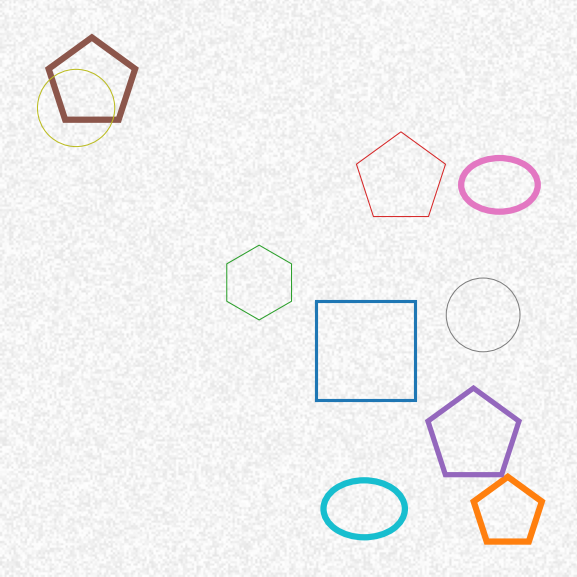[{"shape": "square", "thickness": 1.5, "radius": 0.43, "center": [0.634, 0.392]}, {"shape": "pentagon", "thickness": 3, "radius": 0.31, "center": [0.879, 0.112]}, {"shape": "hexagon", "thickness": 0.5, "radius": 0.32, "center": [0.449, 0.51]}, {"shape": "pentagon", "thickness": 0.5, "radius": 0.41, "center": [0.694, 0.69]}, {"shape": "pentagon", "thickness": 2.5, "radius": 0.41, "center": [0.82, 0.244]}, {"shape": "pentagon", "thickness": 3, "radius": 0.39, "center": [0.159, 0.856]}, {"shape": "oval", "thickness": 3, "radius": 0.33, "center": [0.865, 0.679]}, {"shape": "circle", "thickness": 0.5, "radius": 0.32, "center": [0.837, 0.454]}, {"shape": "circle", "thickness": 0.5, "radius": 0.33, "center": [0.132, 0.812]}, {"shape": "oval", "thickness": 3, "radius": 0.35, "center": [0.631, 0.118]}]